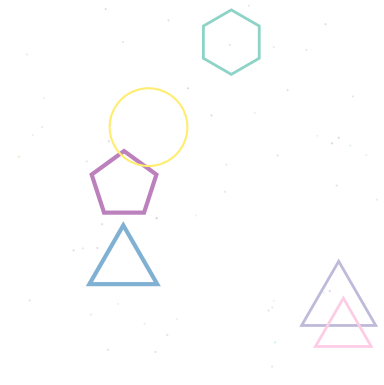[{"shape": "hexagon", "thickness": 2, "radius": 0.42, "center": [0.601, 0.891]}, {"shape": "triangle", "thickness": 2, "radius": 0.56, "center": [0.88, 0.21]}, {"shape": "triangle", "thickness": 3, "radius": 0.51, "center": [0.32, 0.313]}, {"shape": "triangle", "thickness": 2, "radius": 0.42, "center": [0.892, 0.142]}, {"shape": "pentagon", "thickness": 3, "radius": 0.44, "center": [0.322, 0.519]}, {"shape": "circle", "thickness": 1.5, "radius": 0.5, "center": [0.386, 0.67]}]